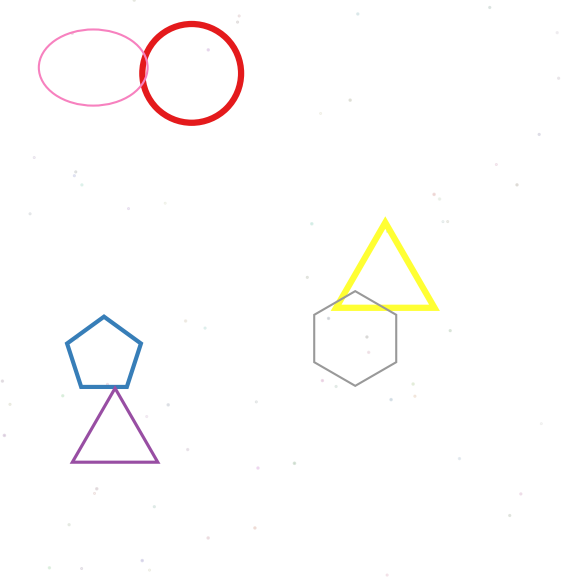[{"shape": "circle", "thickness": 3, "radius": 0.43, "center": [0.332, 0.872]}, {"shape": "pentagon", "thickness": 2, "radius": 0.34, "center": [0.18, 0.384]}, {"shape": "triangle", "thickness": 1.5, "radius": 0.43, "center": [0.199, 0.241]}, {"shape": "triangle", "thickness": 3, "radius": 0.49, "center": [0.667, 0.515]}, {"shape": "oval", "thickness": 1, "radius": 0.47, "center": [0.161, 0.882]}, {"shape": "hexagon", "thickness": 1, "radius": 0.41, "center": [0.615, 0.413]}]